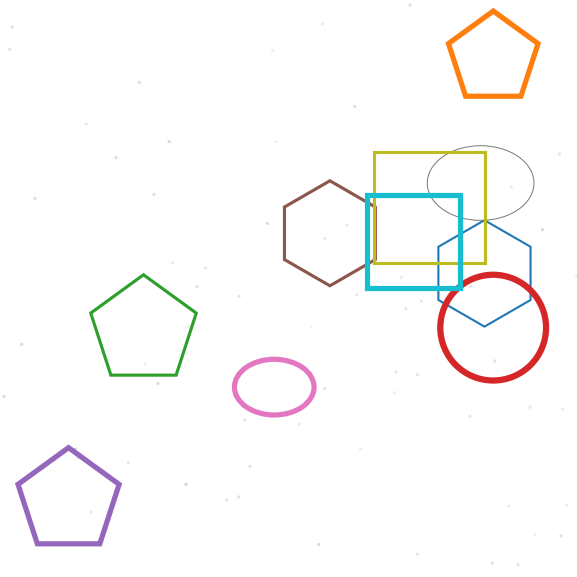[{"shape": "hexagon", "thickness": 1, "radius": 0.46, "center": [0.839, 0.526]}, {"shape": "pentagon", "thickness": 2.5, "radius": 0.41, "center": [0.854, 0.898]}, {"shape": "pentagon", "thickness": 1.5, "radius": 0.48, "center": [0.248, 0.427]}, {"shape": "circle", "thickness": 3, "radius": 0.46, "center": [0.854, 0.432]}, {"shape": "pentagon", "thickness": 2.5, "radius": 0.46, "center": [0.119, 0.132]}, {"shape": "hexagon", "thickness": 1.5, "radius": 0.45, "center": [0.571, 0.595]}, {"shape": "oval", "thickness": 2.5, "radius": 0.34, "center": [0.475, 0.329]}, {"shape": "oval", "thickness": 0.5, "radius": 0.46, "center": [0.832, 0.682]}, {"shape": "square", "thickness": 1.5, "radius": 0.48, "center": [0.744, 0.64]}, {"shape": "square", "thickness": 2.5, "radius": 0.4, "center": [0.716, 0.581]}]